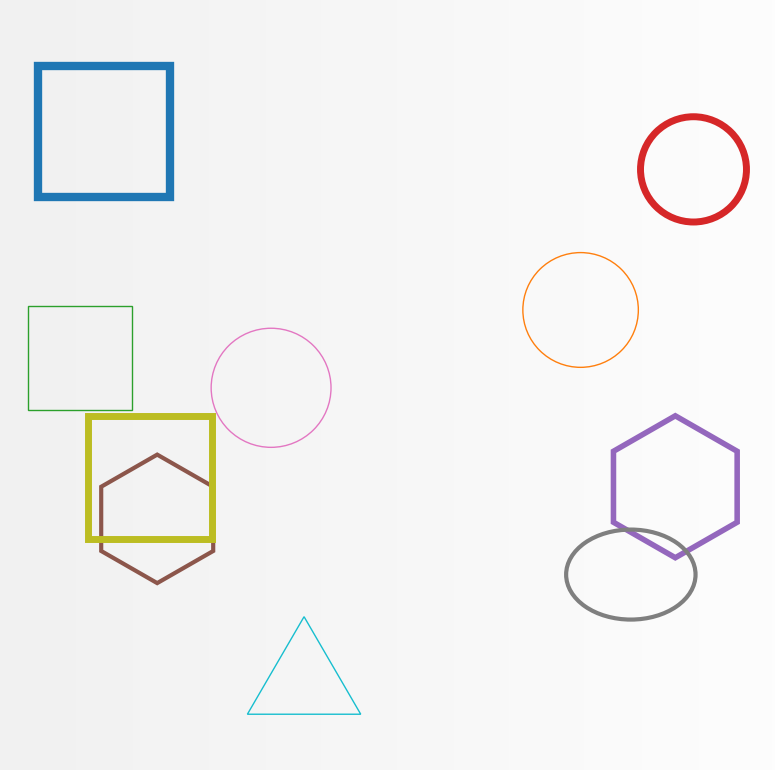[{"shape": "square", "thickness": 3, "radius": 0.43, "center": [0.135, 0.83]}, {"shape": "circle", "thickness": 0.5, "radius": 0.37, "center": [0.749, 0.597]}, {"shape": "square", "thickness": 0.5, "radius": 0.34, "center": [0.103, 0.535]}, {"shape": "circle", "thickness": 2.5, "radius": 0.34, "center": [0.895, 0.78]}, {"shape": "hexagon", "thickness": 2, "radius": 0.46, "center": [0.871, 0.368]}, {"shape": "hexagon", "thickness": 1.5, "radius": 0.42, "center": [0.203, 0.326]}, {"shape": "circle", "thickness": 0.5, "radius": 0.39, "center": [0.35, 0.496]}, {"shape": "oval", "thickness": 1.5, "radius": 0.42, "center": [0.814, 0.254]}, {"shape": "square", "thickness": 2.5, "radius": 0.4, "center": [0.194, 0.38]}, {"shape": "triangle", "thickness": 0.5, "radius": 0.42, "center": [0.392, 0.115]}]